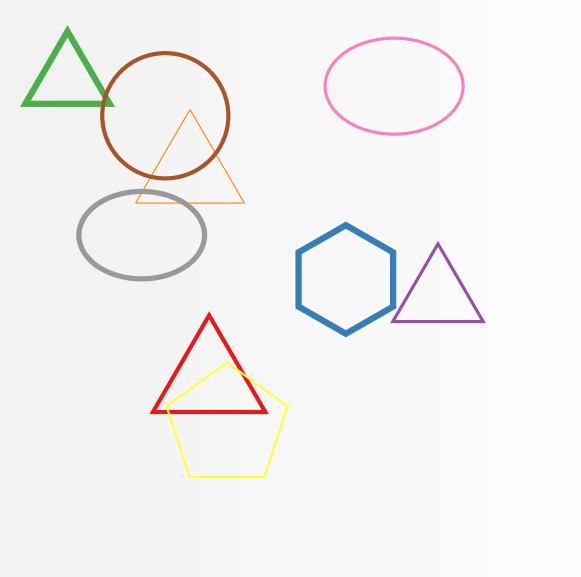[{"shape": "triangle", "thickness": 2, "radius": 0.56, "center": [0.36, 0.342]}, {"shape": "hexagon", "thickness": 3, "radius": 0.47, "center": [0.595, 0.515]}, {"shape": "triangle", "thickness": 3, "radius": 0.42, "center": [0.116, 0.861]}, {"shape": "triangle", "thickness": 1.5, "radius": 0.45, "center": [0.754, 0.487]}, {"shape": "triangle", "thickness": 0.5, "radius": 0.54, "center": [0.327, 0.702]}, {"shape": "pentagon", "thickness": 1, "radius": 0.55, "center": [0.391, 0.262]}, {"shape": "circle", "thickness": 2, "radius": 0.54, "center": [0.284, 0.799]}, {"shape": "oval", "thickness": 1.5, "radius": 0.59, "center": [0.678, 0.85]}, {"shape": "oval", "thickness": 2.5, "radius": 0.54, "center": [0.244, 0.592]}]